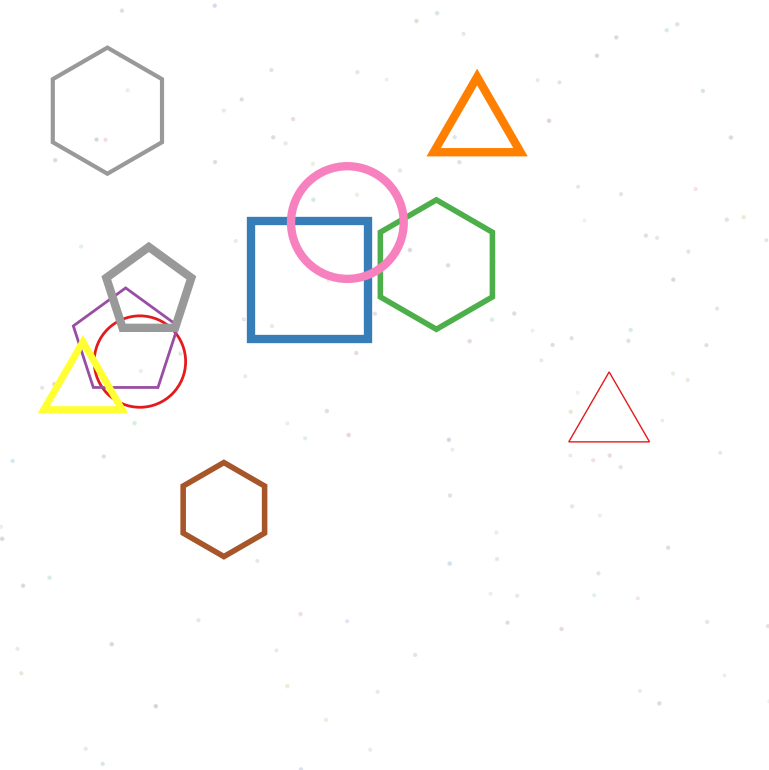[{"shape": "circle", "thickness": 1, "radius": 0.3, "center": [0.182, 0.53]}, {"shape": "triangle", "thickness": 0.5, "radius": 0.3, "center": [0.791, 0.456]}, {"shape": "square", "thickness": 3, "radius": 0.38, "center": [0.402, 0.636]}, {"shape": "hexagon", "thickness": 2, "radius": 0.42, "center": [0.567, 0.656]}, {"shape": "pentagon", "thickness": 1, "radius": 0.36, "center": [0.163, 0.555]}, {"shape": "triangle", "thickness": 3, "radius": 0.33, "center": [0.62, 0.835]}, {"shape": "triangle", "thickness": 2.5, "radius": 0.29, "center": [0.108, 0.497]}, {"shape": "hexagon", "thickness": 2, "radius": 0.31, "center": [0.291, 0.338]}, {"shape": "circle", "thickness": 3, "radius": 0.37, "center": [0.451, 0.711]}, {"shape": "pentagon", "thickness": 3, "radius": 0.29, "center": [0.193, 0.621]}, {"shape": "hexagon", "thickness": 1.5, "radius": 0.41, "center": [0.139, 0.856]}]